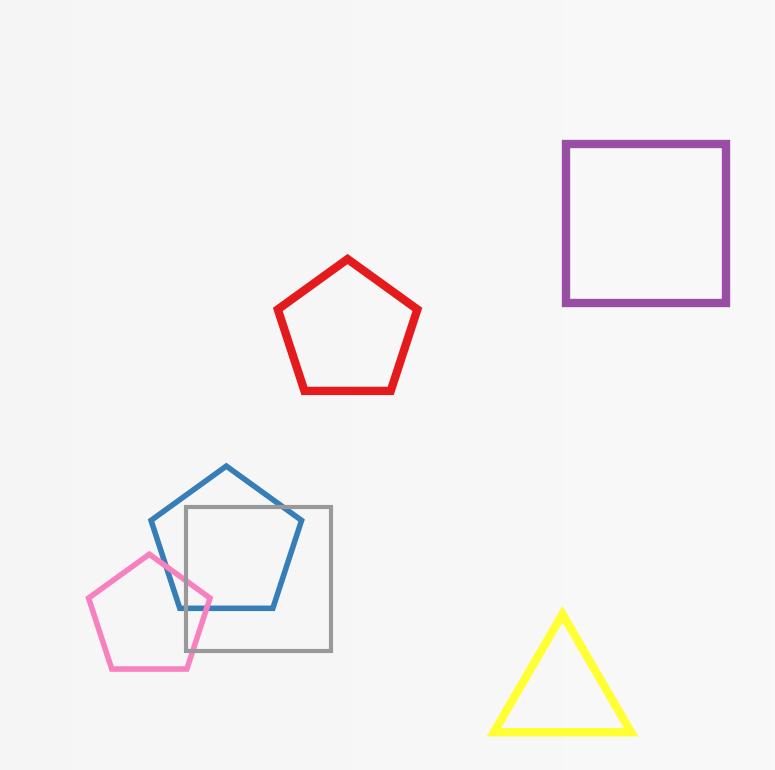[{"shape": "pentagon", "thickness": 3, "radius": 0.47, "center": [0.449, 0.569]}, {"shape": "pentagon", "thickness": 2, "radius": 0.51, "center": [0.292, 0.293]}, {"shape": "square", "thickness": 3, "radius": 0.52, "center": [0.833, 0.709]}, {"shape": "triangle", "thickness": 3, "radius": 0.51, "center": [0.726, 0.1]}, {"shape": "pentagon", "thickness": 2, "radius": 0.41, "center": [0.193, 0.198]}, {"shape": "square", "thickness": 1.5, "radius": 0.47, "center": [0.333, 0.249]}]